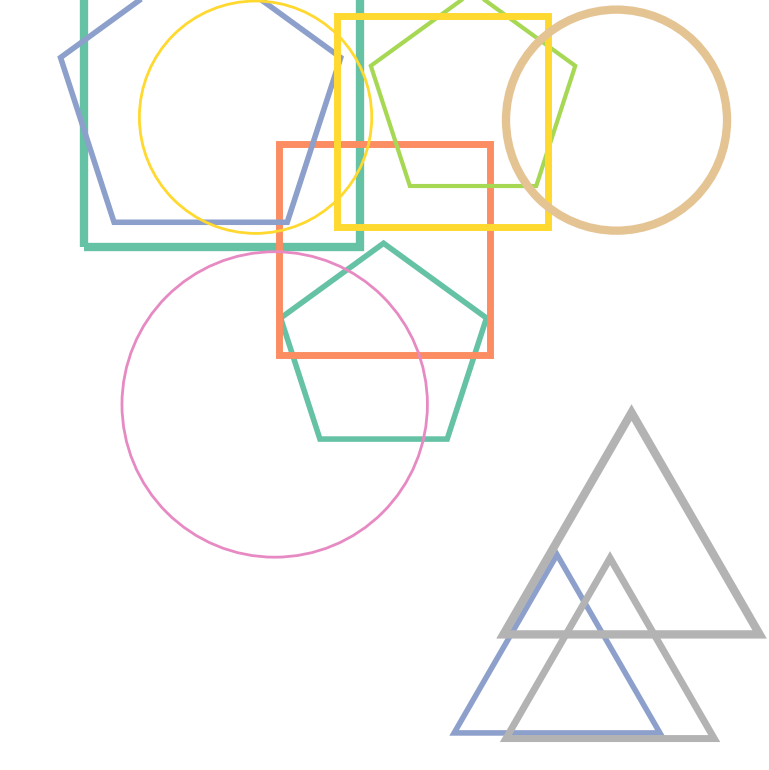[{"shape": "pentagon", "thickness": 2, "radius": 0.7, "center": [0.498, 0.544]}, {"shape": "square", "thickness": 3, "radius": 0.9, "center": [0.288, 0.858]}, {"shape": "square", "thickness": 2.5, "radius": 0.69, "center": [0.5, 0.676]}, {"shape": "triangle", "thickness": 2, "radius": 0.77, "center": [0.723, 0.125]}, {"shape": "pentagon", "thickness": 2, "radius": 0.96, "center": [0.261, 0.866]}, {"shape": "circle", "thickness": 1, "radius": 0.99, "center": [0.357, 0.475]}, {"shape": "pentagon", "thickness": 1.5, "radius": 0.7, "center": [0.614, 0.871]}, {"shape": "circle", "thickness": 1, "radius": 0.75, "center": [0.332, 0.848]}, {"shape": "square", "thickness": 2.5, "radius": 0.69, "center": [0.575, 0.842]}, {"shape": "circle", "thickness": 3, "radius": 0.72, "center": [0.801, 0.844]}, {"shape": "triangle", "thickness": 3, "radius": 0.96, "center": [0.82, 0.272]}, {"shape": "triangle", "thickness": 2.5, "radius": 0.78, "center": [0.792, 0.119]}]